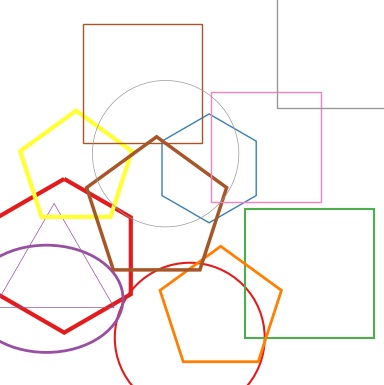[{"shape": "circle", "thickness": 1.5, "radius": 0.97, "center": [0.493, 0.123]}, {"shape": "hexagon", "thickness": 3, "radius": 1.0, "center": [0.167, 0.336]}, {"shape": "hexagon", "thickness": 1, "radius": 0.71, "center": [0.543, 0.563]}, {"shape": "square", "thickness": 1.5, "radius": 0.84, "center": [0.805, 0.289]}, {"shape": "triangle", "thickness": 0.5, "radius": 0.9, "center": [0.141, 0.291]}, {"shape": "oval", "thickness": 2, "radius": 0.99, "center": [0.121, 0.224]}, {"shape": "pentagon", "thickness": 2, "radius": 0.83, "center": [0.573, 0.195]}, {"shape": "pentagon", "thickness": 3, "radius": 0.76, "center": [0.197, 0.56]}, {"shape": "square", "thickness": 1, "radius": 0.77, "center": [0.37, 0.783]}, {"shape": "pentagon", "thickness": 2.5, "radius": 0.96, "center": [0.407, 0.454]}, {"shape": "square", "thickness": 1, "radius": 0.72, "center": [0.692, 0.618]}, {"shape": "circle", "thickness": 0.5, "radius": 0.95, "center": [0.43, 0.601]}, {"shape": "square", "thickness": 1, "radius": 0.89, "center": [0.899, 0.898]}]